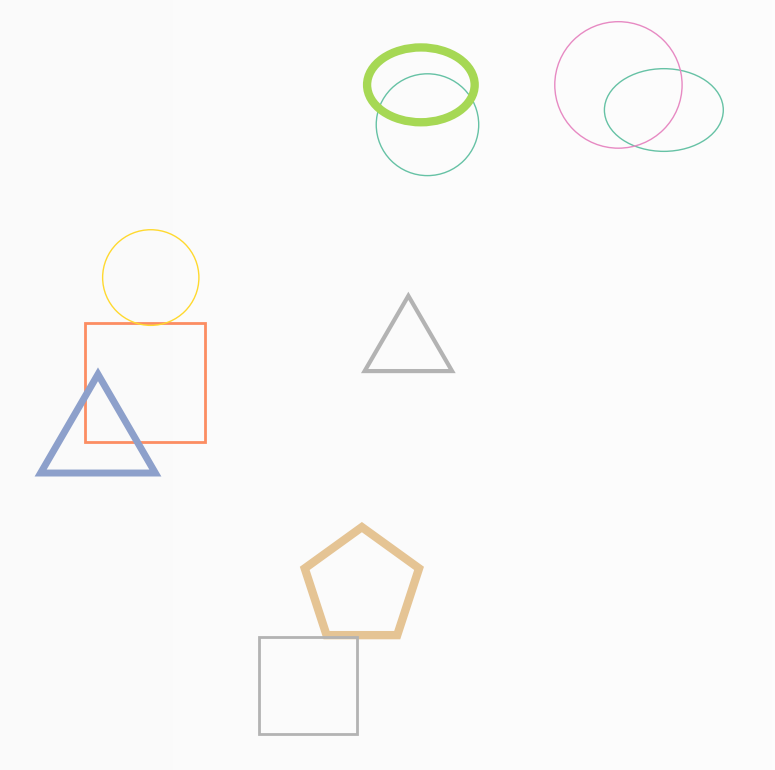[{"shape": "oval", "thickness": 0.5, "radius": 0.38, "center": [0.857, 0.857]}, {"shape": "circle", "thickness": 0.5, "radius": 0.33, "center": [0.552, 0.838]}, {"shape": "square", "thickness": 1, "radius": 0.39, "center": [0.187, 0.503]}, {"shape": "triangle", "thickness": 2.5, "radius": 0.43, "center": [0.126, 0.428]}, {"shape": "circle", "thickness": 0.5, "radius": 0.41, "center": [0.798, 0.89]}, {"shape": "oval", "thickness": 3, "radius": 0.35, "center": [0.543, 0.89]}, {"shape": "circle", "thickness": 0.5, "radius": 0.31, "center": [0.195, 0.64]}, {"shape": "pentagon", "thickness": 3, "radius": 0.39, "center": [0.467, 0.238]}, {"shape": "triangle", "thickness": 1.5, "radius": 0.33, "center": [0.527, 0.551]}, {"shape": "square", "thickness": 1, "radius": 0.31, "center": [0.397, 0.109]}]